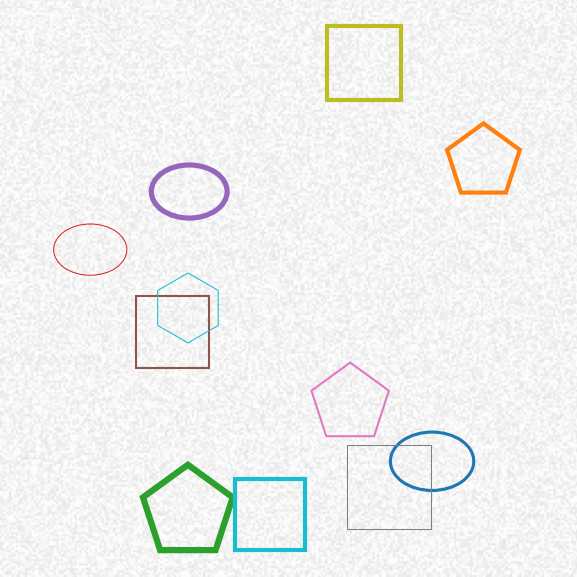[{"shape": "oval", "thickness": 1.5, "radius": 0.36, "center": [0.748, 0.2]}, {"shape": "pentagon", "thickness": 2, "radius": 0.33, "center": [0.837, 0.719]}, {"shape": "pentagon", "thickness": 3, "radius": 0.41, "center": [0.325, 0.113]}, {"shape": "oval", "thickness": 0.5, "radius": 0.32, "center": [0.156, 0.567]}, {"shape": "oval", "thickness": 2.5, "radius": 0.33, "center": [0.328, 0.667]}, {"shape": "square", "thickness": 1, "radius": 0.31, "center": [0.299, 0.424]}, {"shape": "pentagon", "thickness": 1, "radius": 0.35, "center": [0.606, 0.301]}, {"shape": "square", "thickness": 0.5, "radius": 0.36, "center": [0.673, 0.155]}, {"shape": "square", "thickness": 2, "radius": 0.32, "center": [0.631, 0.889]}, {"shape": "square", "thickness": 2, "radius": 0.31, "center": [0.468, 0.108]}, {"shape": "hexagon", "thickness": 0.5, "radius": 0.3, "center": [0.325, 0.466]}]